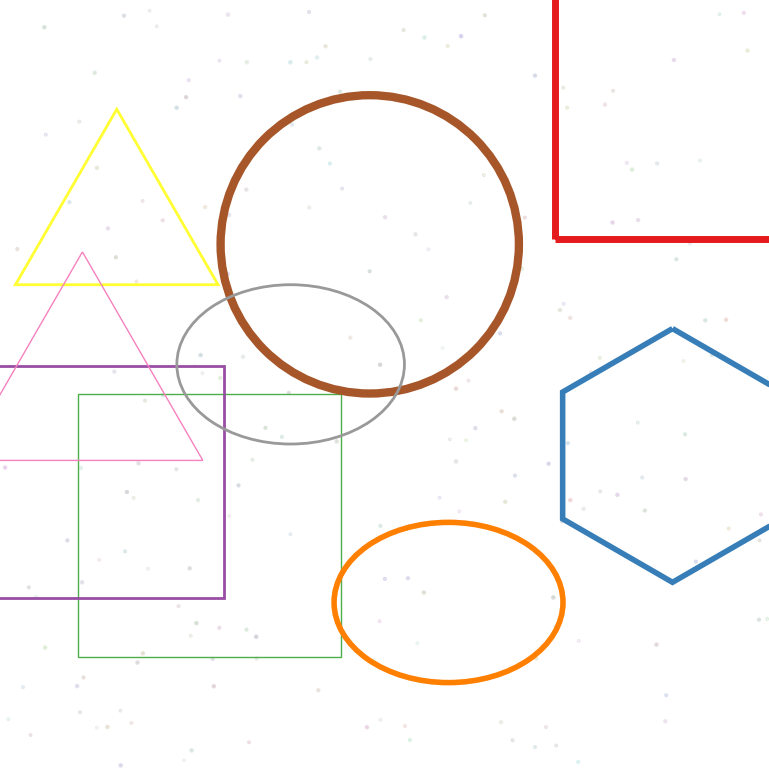[{"shape": "square", "thickness": 2.5, "radius": 0.81, "center": [0.883, 0.852]}, {"shape": "hexagon", "thickness": 2, "radius": 0.82, "center": [0.873, 0.408]}, {"shape": "square", "thickness": 0.5, "radius": 0.86, "center": [0.272, 0.318]}, {"shape": "square", "thickness": 1, "radius": 0.75, "center": [0.14, 0.374]}, {"shape": "oval", "thickness": 2, "radius": 0.74, "center": [0.582, 0.218]}, {"shape": "triangle", "thickness": 1, "radius": 0.76, "center": [0.152, 0.706]}, {"shape": "circle", "thickness": 3, "radius": 0.97, "center": [0.48, 0.683]}, {"shape": "triangle", "thickness": 0.5, "radius": 0.9, "center": [0.107, 0.492]}, {"shape": "oval", "thickness": 1, "radius": 0.74, "center": [0.377, 0.527]}]